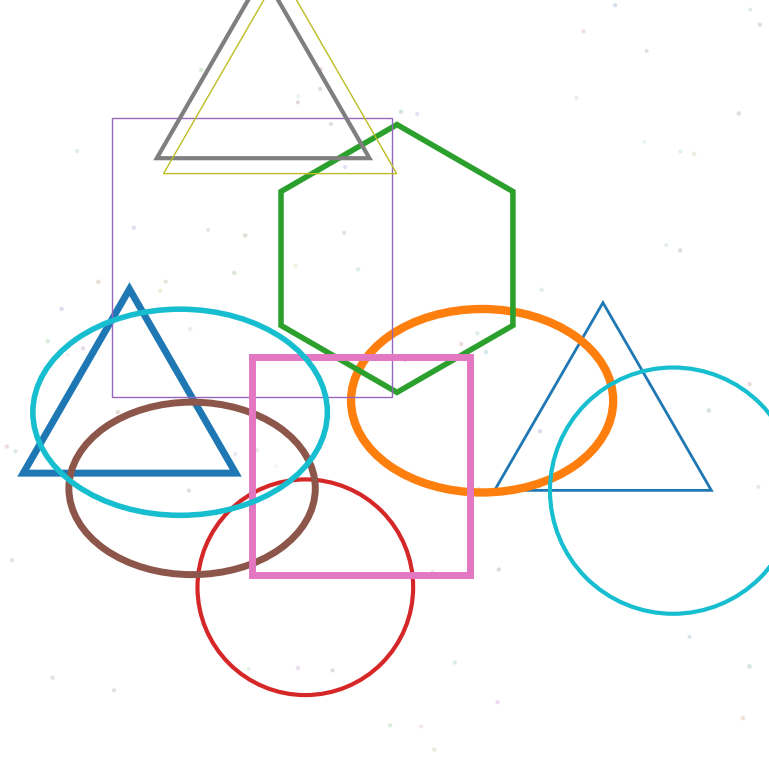[{"shape": "triangle", "thickness": 2.5, "radius": 0.8, "center": [0.168, 0.465]}, {"shape": "triangle", "thickness": 1, "radius": 0.81, "center": [0.783, 0.444]}, {"shape": "oval", "thickness": 3, "radius": 0.85, "center": [0.626, 0.48]}, {"shape": "hexagon", "thickness": 2, "radius": 0.87, "center": [0.516, 0.664]}, {"shape": "circle", "thickness": 1.5, "radius": 0.7, "center": [0.397, 0.237]}, {"shape": "square", "thickness": 0.5, "radius": 0.91, "center": [0.327, 0.666]}, {"shape": "oval", "thickness": 2.5, "radius": 0.8, "center": [0.249, 0.366]}, {"shape": "square", "thickness": 2.5, "radius": 0.71, "center": [0.469, 0.395]}, {"shape": "triangle", "thickness": 1.5, "radius": 0.8, "center": [0.342, 0.874]}, {"shape": "triangle", "thickness": 0.5, "radius": 0.87, "center": [0.364, 0.862]}, {"shape": "circle", "thickness": 1.5, "radius": 0.8, "center": [0.874, 0.363]}, {"shape": "oval", "thickness": 2, "radius": 0.96, "center": [0.234, 0.465]}]